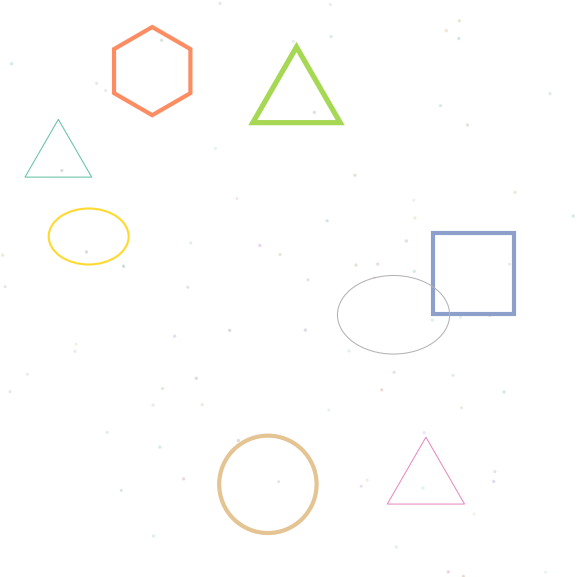[{"shape": "triangle", "thickness": 0.5, "radius": 0.33, "center": [0.101, 0.726]}, {"shape": "hexagon", "thickness": 2, "radius": 0.38, "center": [0.264, 0.876]}, {"shape": "square", "thickness": 2, "radius": 0.35, "center": [0.82, 0.526]}, {"shape": "triangle", "thickness": 0.5, "radius": 0.39, "center": [0.738, 0.165]}, {"shape": "triangle", "thickness": 2.5, "radius": 0.44, "center": [0.513, 0.83]}, {"shape": "oval", "thickness": 1, "radius": 0.35, "center": [0.154, 0.59]}, {"shape": "circle", "thickness": 2, "radius": 0.42, "center": [0.464, 0.16]}, {"shape": "oval", "thickness": 0.5, "radius": 0.49, "center": [0.681, 0.454]}]